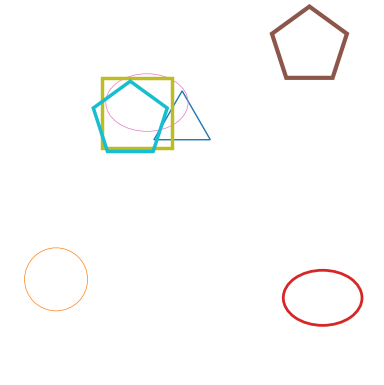[{"shape": "triangle", "thickness": 1, "radius": 0.42, "center": [0.473, 0.679]}, {"shape": "circle", "thickness": 0.5, "radius": 0.41, "center": [0.146, 0.274]}, {"shape": "oval", "thickness": 2, "radius": 0.51, "center": [0.838, 0.226]}, {"shape": "pentagon", "thickness": 3, "radius": 0.51, "center": [0.804, 0.881]}, {"shape": "oval", "thickness": 0.5, "radius": 0.53, "center": [0.382, 0.734]}, {"shape": "square", "thickness": 2.5, "radius": 0.45, "center": [0.357, 0.708]}, {"shape": "pentagon", "thickness": 2.5, "radius": 0.5, "center": [0.338, 0.688]}]